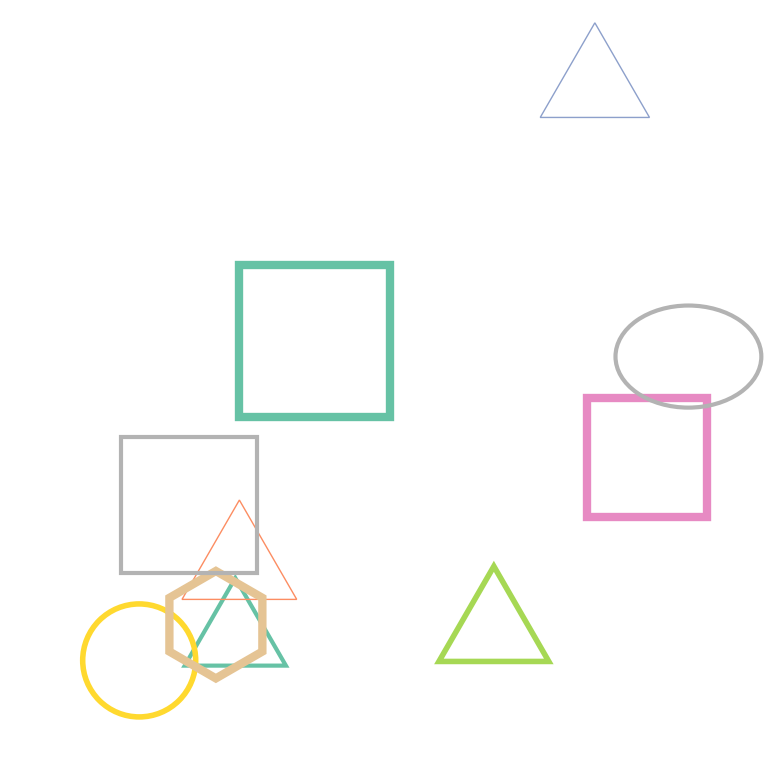[{"shape": "triangle", "thickness": 1.5, "radius": 0.38, "center": [0.306, 0.173]}, {"shape": "square", "thickness": 3, "radius": 0.49, "center": [0.408, 0.557]}, {"shape": "triangle", "thickness": 0.5, "radius": 0.43, "center": [0.311, 0.265]}, {"shape": "triangle", "thickness": 0.5, "radius": 0.41, "center": [0.773, 0.888]}, {"shape": "square", "thickness": 3, "radius": 0.39, "center": [0.841, 0.406]}, {"shape": "triangle", "thickness": 2, "radius": 0.41, "center": [0.641, 0.182]}, {"shape": "circle", "thickness": 2, "radius": 0.37, "center": [0.181, 0.142]}, {"shape": "hexagon", "thickness": 3, "radius": 0.35, "center": [0.28, 0.189]}, {"shape": "square", "thickness": 1.5, "radius": 0.44, "center": [0.246, 0.344]}, {"shape": "oval", "thickness": 1.5, "radius": 0.47, "center": [0.894, 0.537]}]